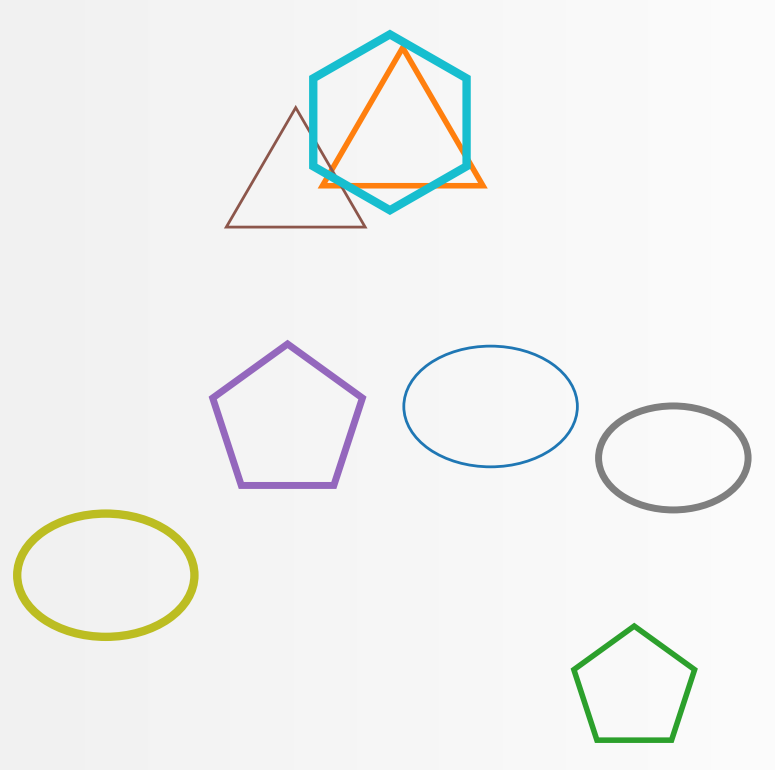[{"shape": "oval", "thickness": 1, "radius": 0.56, "center": [0.633, 0.472]}, {"shape": "triangle", "thickness": 2, "radius": 0.6, "center": [0.52, 0.819]}, {"shape": "pentagon", "thickness": 2, "radius": 0.41, "center": [0.818, 0.105]}, {"shape": "pentagon", "thickness": 2.5, "radius": 0.51, "center": [0.371, 0.452]}, {"shape": "triangle", "thickness": 1, "radius": 0.52, "center": [0.382, 0.757]}, {"shape": "oval", "thickness": 2.5, "radius": 0.48, "center": [0.869, 0.405]}, {"shape": "oval", "thickness": 3, "radius": 0.57, "center": [0.137, 0.253]}, {"shape": "hexagon", "thickness": 3, "radius": 0.57, "center": [0.503, 0.841]}]